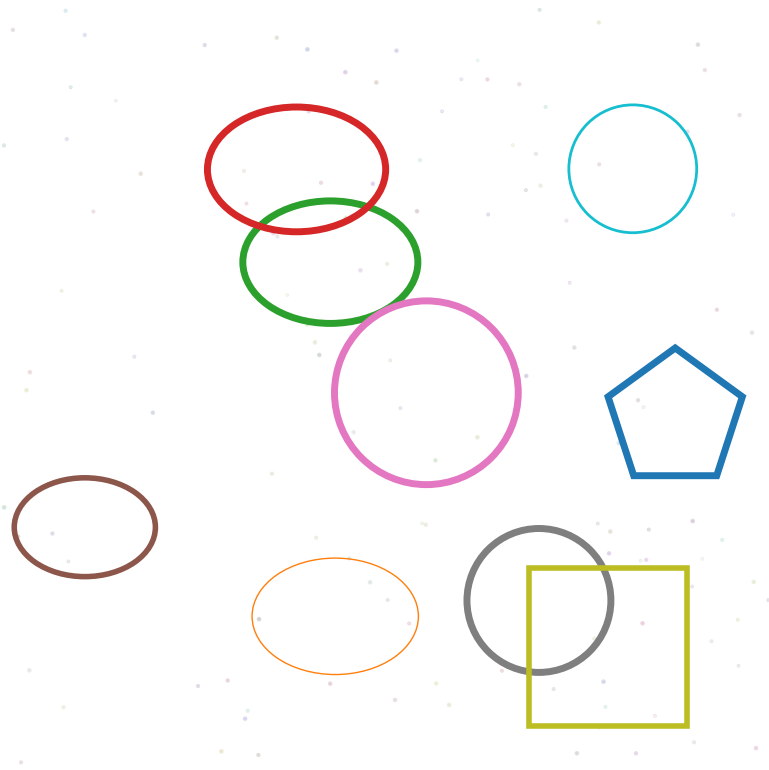[{"shape": "pentagon", "thickness": 2.5, "radius": 0.46, "center": [0.877, 0.456]}, {"shape": "oval", "thickness": 0.5, "radius": 0.54, "center": [0.435, 0.2]}, {"shape": "oval", "thickness": 2.5, "radius": 0.57, "center": [0.429, 0.66]}, {"shape": "oval", "thickness": 2.5, "radius": 0.58, "center": [0.385, 0.78]}, {"shape": "oval", "thickness": 2, "radius": 0.46, "center": [0.11, 0.315]}, {"shape": "circle", "thickness": 2.5, "radius": 0.6, "center": [0.554, 0.49]}, {"shape": "circle", "thickness": 2.5, "radius": 0.47, "center": [0.7, 0.22]}, {"shape": "square", "thickness": 2, "radius": 0.51, "center": [0.79, 0.16]}, {"shape": "circle", "thickness": 1, "radius": 0.42, "center": [0.822, 0.781]}]